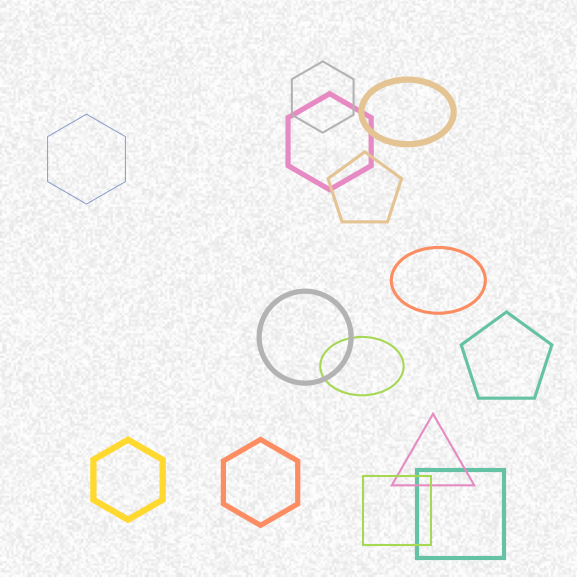[{"shape": "square", "thickness": 2, "radius": 0.38, "center": [0.798, 0.109]}, {"shape": "pentagon", "thickness": 1.5, "radius": 0.41, "center": [0.877, 0.376]}, {"shape": "oval", "thickness": 1.5, "radius": 0.41, "center": [0.759, 0.514]}, {"shape": "hexagon", "thickness": 2.5, "radius": 0.37, "center": [0.451, 0.164]}, {"shape": "hexagon", "thickness": 0.5, "radius": 0.39, "center": [0.15, 0.724]}, {"shape": "triangle", "thickness": 1, "radius": 0.41, "center": [0.75, 0.2]}, {"shape": "hexagon", "thickness": 2.5, "radius": 0.42, "center": [0.571, 0.754]}, {"shape": "oval", "thickness": 1, "radius": 0.36, "center": [0.627, 0.365]}, {"shape": "square", "thickness": 1, "radius": 0.3, "center": [0.687, 0.115]}, {"shape": "hexagon", "thickness": 3, "radius": 0.35, "center": [0.222, 0.168]}, {"shape": "pentagon", "thickness": 1.5, "radius": 0.33, "center": [0.632, 0.669]}, {"shape": "oval", "thickness": 3, "radius": 0.4, "center": [0.706, 0.805]}, {"shape": "hexagon", "thickness": 1, "radius": 0.31, "center": [0.559, 0.831]}, {"shape": "circle", "thickness": 2.5, "radius": 0.4, "center": [0.528, 0.415]}]